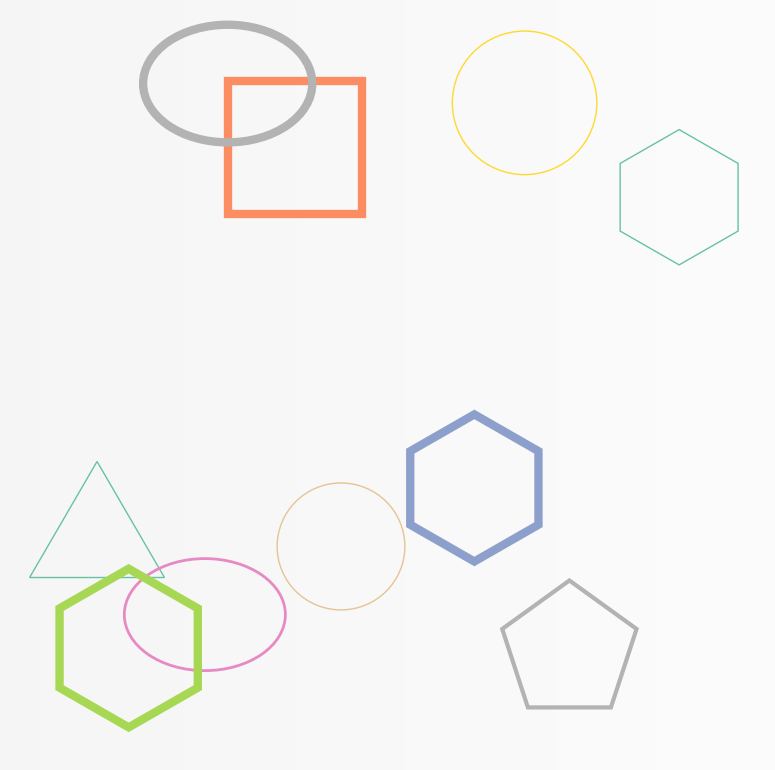[{"shape": "hexagon", "thickness": 0.5, "radius": 0.44, "center": [0.876, 0.744]}, {"shape": "triangle", "thickness": 0.5, "radius": 0.5, "center": [0.125, 0.3]}, {"shape": "square", "thickness": 3, "radius": 0.43, "center": [0.381, 0.809]}, {"shape": "hexagon", "thickness": 3, "radius": 0.48, "center": [0.612, 0.366]}, {"shape": "oval", "thickness": 1, "radius": 0.52, "center": [0.264, 0.202]}, {"shape": "hexagon", "thickness": 3, "radius": 0.51, "center": [0.166, 0.158]}, {"shape": "circle", "thickness": 0.5, "radius": 0.47, "center": [0.677, 0.866]}, {"shape": "circle", "thickness": 0.5, "radius": 0.41, "center": [0.44, 0.29]}, {"shape": "pentagon", "thickness": 1.5, "radius": 0.46, "center": [0.735, 0.155]}, {"shape": "oval", "thickness": 3, "radius": 0.55, "center": [0.294, 0.891]}]